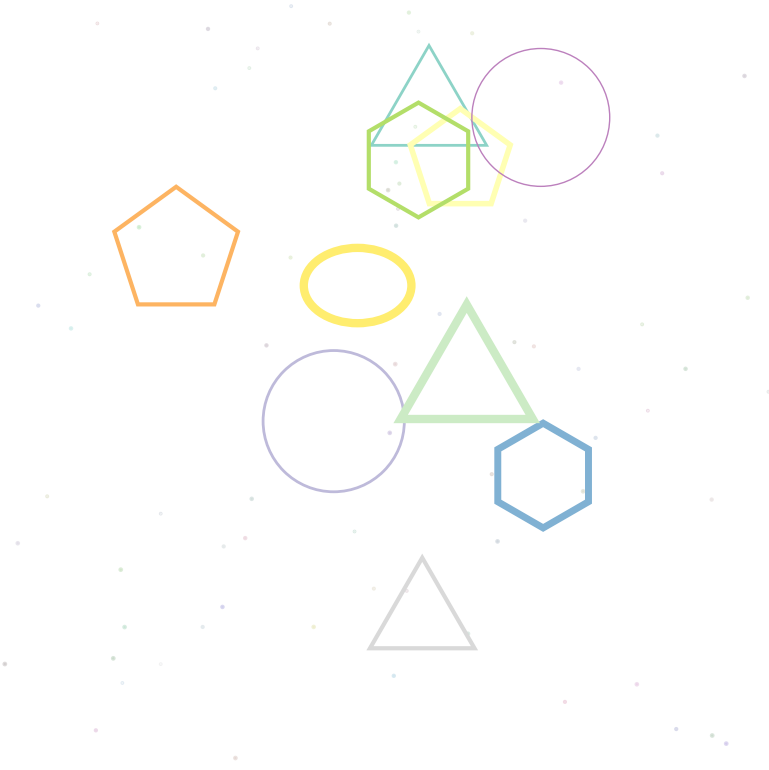[{"shape": "triangle", "thickness": 1, "radius": 0.43, "center": [0.557, 0.854]}, {"shape": "pentagon", "thickness": 2, "radius": 0.34, "center": [0.598, 0.791]}, {"shape": "circle", "thickness": 1, "radius": 0.46, "center": [0.433, 0.453]}, {"shape": "hexagon", "thickness": 2.5, "radius": 0.34, "center": [0.705, 0.382]}, {"shape": "pentagon", "thickness": 1.5, "radius": 0.42, "center": [0.229, 0.673]}, {"shape": "hexagon", "thickness": 1.5, "radius": 0.37, "center": [0.544, 0.792]}, {"shape": "triangle", "thickness": 1.5, "radius": 0.39, "center": [0.548, 0.197]}, {"shape": "circle", "thickness": 0.5, "radius": 0.45, "center": [0.702, 0.847]}, {"shape": "triangle", "thickness": 3, "radius": 0.5, "center": [0.606, 0.505]}, {"shape": "oval", "thickness": 3, "radius": 0.35, "center": [0.464, 0.629]}]